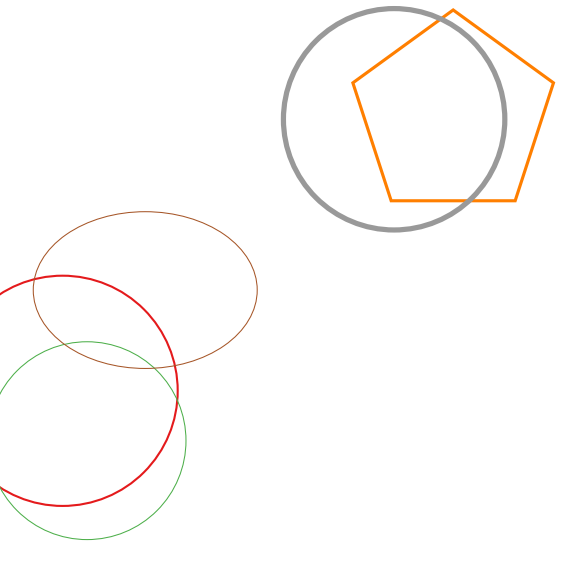[{"shape": "circle", "thickness": 1, "radius": 1.0, "center": [0.108, 0.322]}, {"shape": "circle", "thickness": 0.5, "radius": 0.86, "center": [0.151, 0.236]}, {"shape": "pentagon", "thickness": 1.5, "radius": 0.91, "center": [0.785, 0.799]}, {"shape": "oval", "thickness": 0.5, "radius": 0.97, "center": [0.251, 0.497]}, {"shape": "circle", "thickness": 2.5, "radius": 0.96, "center": [0.682, 0.793]}]